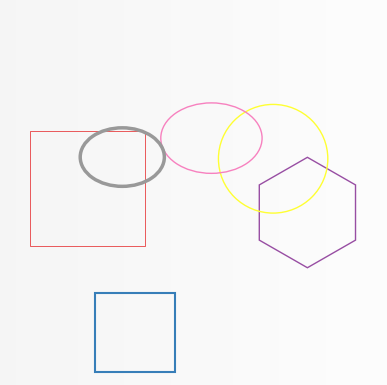[{"shape": "square", "thickness": 0.5, "radius": 0.74, "center": [0.226, 0.51]}, {"shape": "square", "thickness": 1.5, "radius": 0.52, "center": [0.349, 0.136]}, {"shape": "hexagon", "thickness": 1, "radius": 0.72, "center": [0.793, 0.448]}, {"shape": "circle", "thickness": 1, "radius": 0.71, "center": [0.705, 0.588]}, {"shape": "oval", "thickness": 1, "radius": 0.65, "center": [0.546, 0.641]}, {"shape": "oval", "thickness": 2.5, "radius": 0.54, "center": [0.316, 0.592]}]